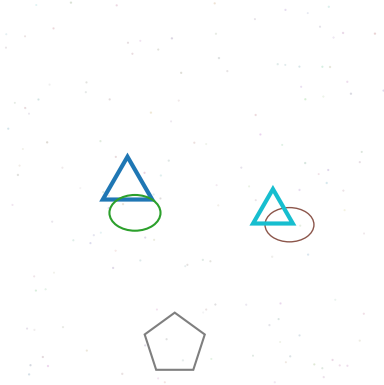[{"shape": "triangle", "thickness": 3, "radius": 0.37, "center": [0.331, 0.519]}, {"shape": "oval", "thickness": 1.5, "radius": 0.33, "center": [0.351, 0.447]}, {"shape": "oval", "thickness": 1, "radius": 0.32, "center": [0.752, 0.416]}, {"shape": "pentagon", "thickness": 1.5, "radius": 0.41, "center": [0.454, 0.106]}, {"shape": "triangle", "thickness": 3, "radius": 0.3, "center": [0.709, 0.449]}]